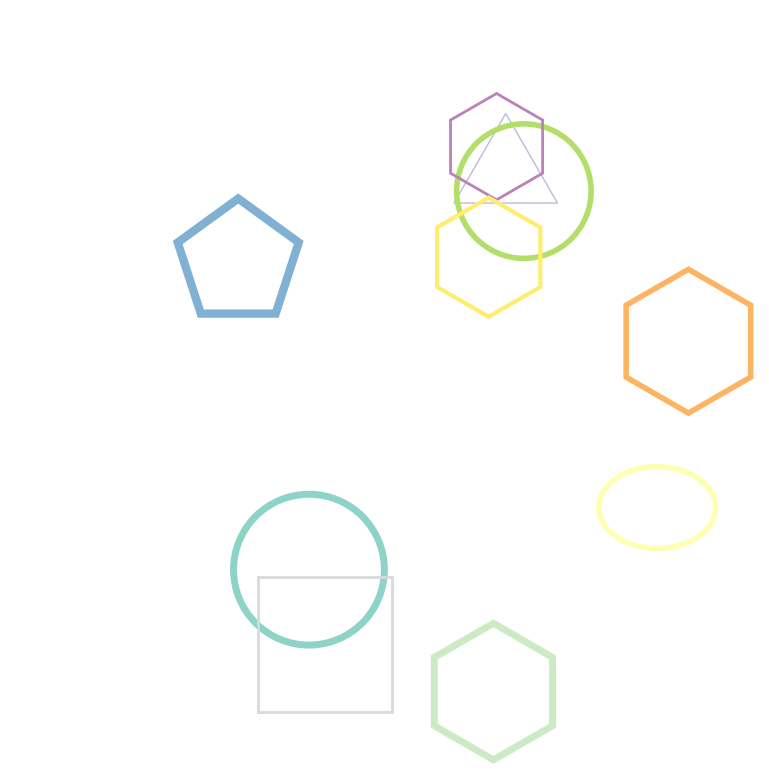[{"shape": "circle", "thickness": 2.5, "radius": 0.49, "center": [0.401, 0.26]}, {"shape": "oval", "thickness": 2, "radius": 0.38, "center": [0.853, 0.341]}, {"shape": "triangle", "thickness": 0.5, "radius": 0.39, "center": [0.657, 0.775]}, {"shape": "pentagon", "thickness": 3, "radius": 0.41, "center": [0.309, 0.66]}, {"shape": "hexagon", "thickness": 2, "radius": 0.47, "center": [0.894, 0.557]}, {"shape": "circle", "thickness": 2, "radius": 0.44, "center": [0.68, 0.752]}, {"shape": "square", "thickness": 1, "radius": 0.44, "center": [0.422, 0.163]}, {"shape": "hexagon", "thickness": 1, "radius": 0.35, "center": [0.645, 0.81]}, {"shape": "hexagon", "thickness": 2.5, "radius": 0.44, "center": [0.641, 0.102]}, {"shape": "hexagon", "thickness": 1.5, "radius": 0.39, "center": [0.635, 0.666]}]